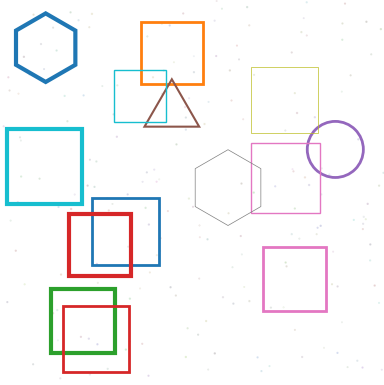[{"shape": "square", "thickness": 2, "radius": 0.44, "center": [0.327, 0.399]}, {"shape": "hexagon", "thickness": 3, "radius": 0.45, "center": [0.119, 0.876]}, {"shape": "square", "thickness": 2, "radius": 0.4, "center": [0.448, 0.861]}, {"shape": "square", "thickness": 3, "radius": 0.42, "center": [0.215, 0.166]}, {"shape": "square", "thickness": 3, "radius": 0.4, "center": [0.26, 0.365]}, {"shape": "square", "thickness": 2, "radius": 0.43, "center": [0.249, 0.119]}, {"shape": "circle", "thickness": 2, "radius": 0.36, "center": [0.871, 0.612]}, {"shape": "triangle", "thickness": 1.5, "radius": 0.41, "center": [0.446, 0.712]}, {"shape": "square", "thickness": 2, "radius": 0.41, "center": [0.765, 0.275]}, {"shape": "square", "thickness": 1, "radius": 0.45, "center": [0.742, 0.538]}, {"shape": "hexagon", "thickness": 0.5, "radius": 0.49, "center": [0.592, 0.513]}, {"shape": "square", "thickness": 0.5, "radius": 0.43, "center": [0.739, 0.741]}, {"shape": "square", "thickness": 1, "radius": 0.34, "center": [0.364, 0.751]}, {"shape": "square", "thickness": 3, "radius": 0.49, "center": [0.116, 0.567]}]